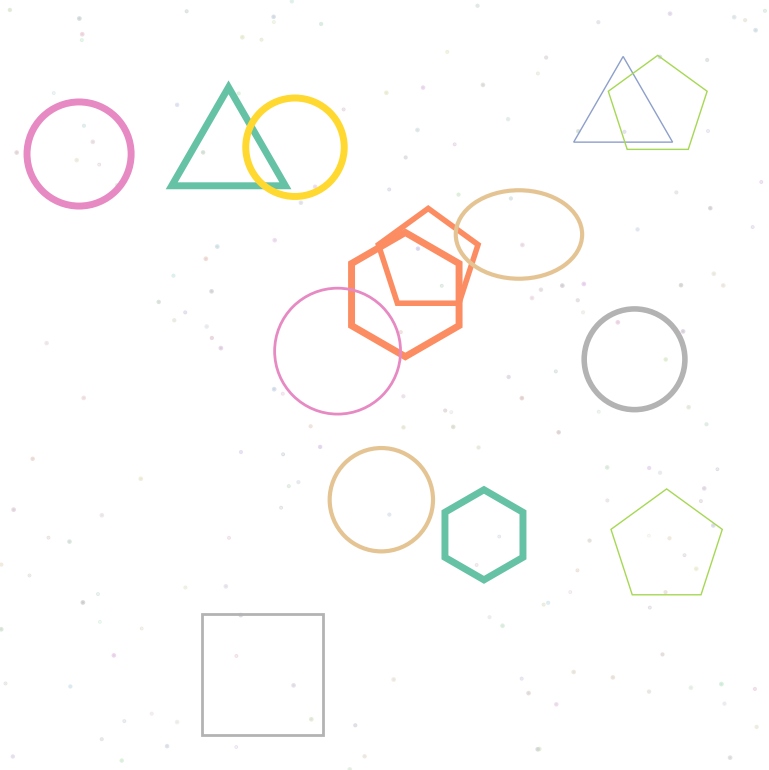[{"shape": "triangle", "thickness": 2.5, "radius": 0.43, "center": [0.297, 0.801]}, {"shape": "hexagon", "thickness": 2.5, "radius": 0.29, "center": [0.629, 0.305]}, {"shape": "hexagon", "thickness": 2.5, "radius": 0.4, "center": [0.526, 0.617]}, {"shape": "pentagon", "thickness": 2, "radius": 0.34, "center": [0.556, 0.661]}, {"shape": "triangle", "thickness": 0.5, "radius": 0.37, "center": [0.809, 0.852]}, {"shape": "circle", "thickness": 2.5, "radius": 0.34, "center": [0.103, 0.8]}, {"shape": "circle", "thickness": 1, "radius": 0.41, "center": [0.438, 0.544]}, {"shape": "pentagon", "thickness": 0.5, "radius": 0.34, "center": [0.854, 0.861]}, {"shape": "pentagon", "thickness": 0.5, "radius": 0.38, "center": [0.866, 0.289]}, {"shape": "circle", "thickness": 2.5, "radius": 0.32, "center": [0.383, 0.809]}, {"shape": "oval", "thickness": 1.5, "radius": 0.41, "center": [0.674, 0.695]}, {"shape": "circle", "thickness": 1.5, "radius": 0.34, "center": [0.495, 0.351]}, {"shape": "circle", "thickness": 2, "radius": 0.33, "center": [0.824, 0.533]}, {"shape": "square", "thickness": 1, "radius": 0.39, "center": [0.341, 0.124]}]